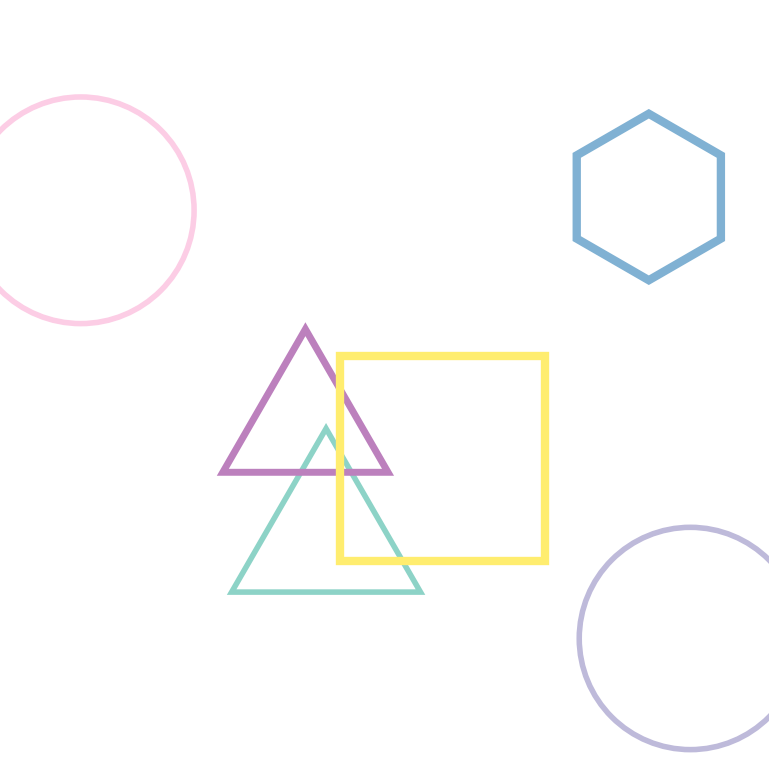[{"shape": "triangle", "thickness": 2, "radius": 0.71, "center": [0.423, 0.302]}, {"shape": "circle", "thickness": 2, "radius": 0.72, "center": [0.897, 0.171]}, {"shape": "hexagon", "thickness": 3, "radius": 0.54, "center": [0.843, 0.744]}, {"shape": "circle", "thickness": 2, "radius": 0.74, "center": [0.105, 0.727]}, {"shape": "triangle", "thickness": 2.5, "radius": 0.62, "center": [0.397, 0.449]}, {"shape": "square", "thickness": 3, "radius": 0.67, "center": [0.574, 0.405]}]